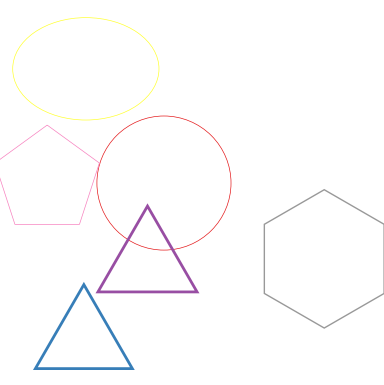[{"shape": "circle", "thickness": 0.5, "radius": 0.87, "center": [0.426, 0.525]}, {"shape": "triangle", "thickness": 2, "radius": 0.73, "center": [0.218, 0.115]}, {"shape": "triangle", "thickness": 2, "radius": 0.74, "center": [0.383, 0.316]}, {"shape": "oval", "thickness": 0.5, "radius": 0.95, "center": [0.223, 0.821]}, {"shape": "pentagon", "thickness": 0.5, "radius": 0.71, "center": [0.123, 0.533]}, {"shape": "hexagon", "thickness": 1, "radius": 0.9, "center": [0.842, 0.328]}]